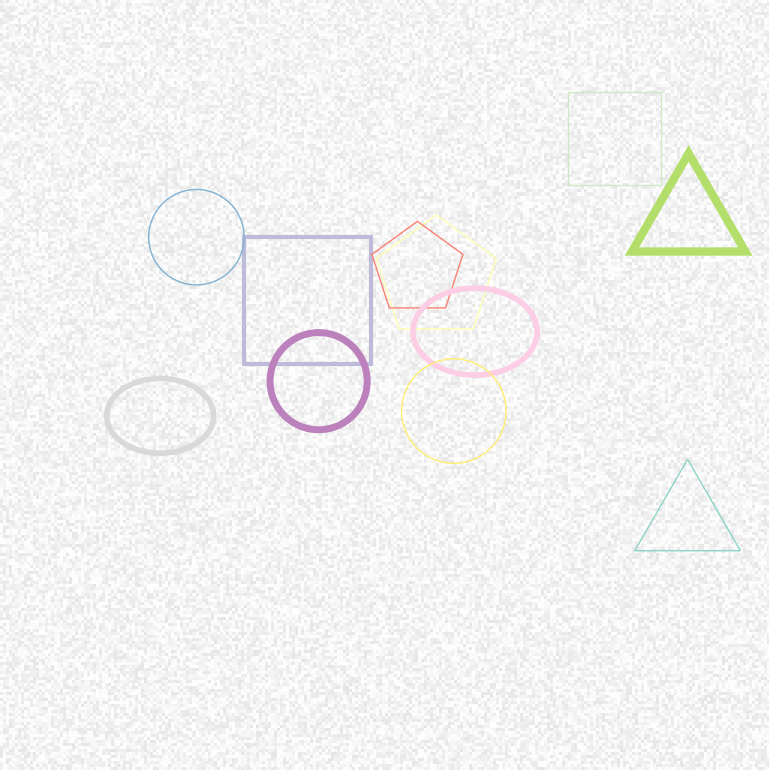[{"shape": "triangle", "thickness": 0.5, "radius": 0.4, "center": [0.893, 0.324]}, {"shape": "pentagon", "thickness": 0.5, "radius": 0.41, "center": [0.567, 0.639]}, {"shape": "square", "thickness": 1.5, "radius": 0.41, "center": [0.399, 0.61]}, {"shape": "pentagon", "thickness": 0.5, "radius": 0.31, "center": [0.542, 0.65]}, {"shape": "circle", "thickness": 0.5, "radius": 0.31, "center": [0.255, 0.692]}, {"shape": "triangle", "thickness": 3, "radius": 0.42, "center": [0.894, 0.716]}, {"shape": "oval", "thickness": 2, "radius": 0.4, "center": [0.617, 0.569]}, {"shape": "oval", "thickness": 2, "radius": 0.35, "center": [0.208, 0.46]}, {"shape": "circle", "thickness": 2.5, "radius": 0.32, "center": [0.414, 0.505]}, {"shape": "square", "thickness": 0.5, "radius": 0.3, "center": [0.798, 0.82]}, {"shape": "circle", "thickness": 0.5, "radius": 0.34, "center": [0.589, 0.466]}]